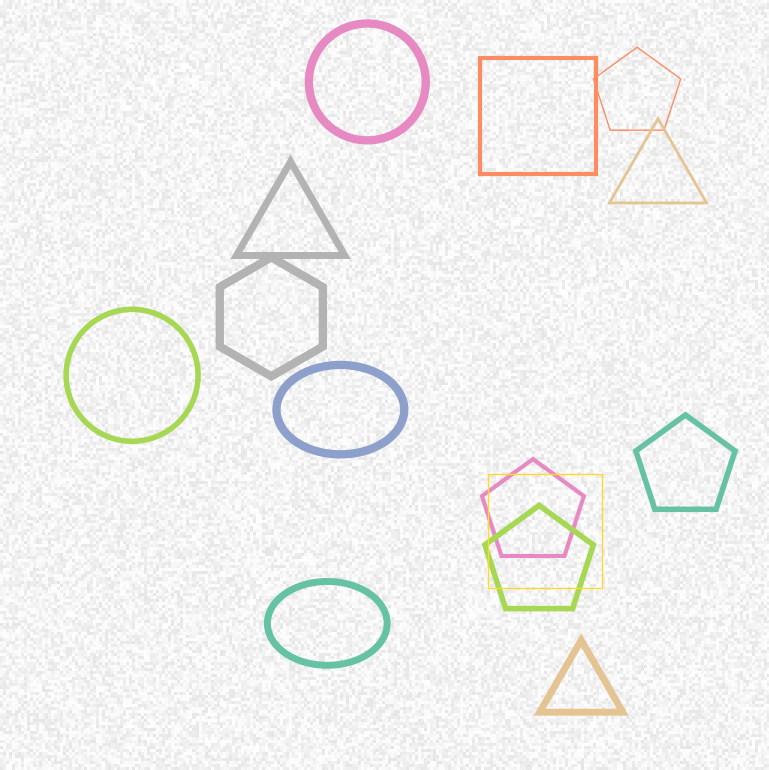[{"shape": "oval", "thickness": 2.5, "radius": 0.39, "center": [0.425, 0.19]}, {"shape": "pentagon", "thickness": 2, "radius": 0.34, "center": [0.89, 0.393]}, {"shape": "square", "thickness": 1.5, "radius": 0.38, "center": [0.699, 0.849]}, {"shape": "pentagon", "thickness": 0.5, "radius": 0.3, "center": [0.827, 0.879]}, {"shape": "oval", "thickness": 3, "radius": 0.41, "center": [0.442, 0.468]}, {"shape": "pentagon", "thickness": 1.5, "radius": 0.35, "center": [0.692, 0.334]}, {"shape": "circle", "thickness": 3, "radius": 0.38, "center": [0.477, 0.894]}, {"shape": "pentagon", "thickness": 2, "radius": 0.37, "center": [0.7, 0.269]}, {"shape": "circle", "thickness": 2, "radius": 0.43, "center": [0.172, 0.513]}, {"shape": "square", "thickness": 0.5, "radius": 0.37, "center": [0.708, 0.31]}, {"shape": "triangle", "thickness": 2.5, "radius": 0.31, "center": [0.755, 0.106]}, {"shape": "triangle", "thickness": 1, "radius": 0.36, "center": [0.855, 0.773]}, {"shape": "hexagon", "thickness": 3, "radius": 0.39, "center": [0.352, 0.589]}, {"shape": "triangle", "thickness": 2.5, "radius": 0.41, "center": [0.377, 0.709]}]